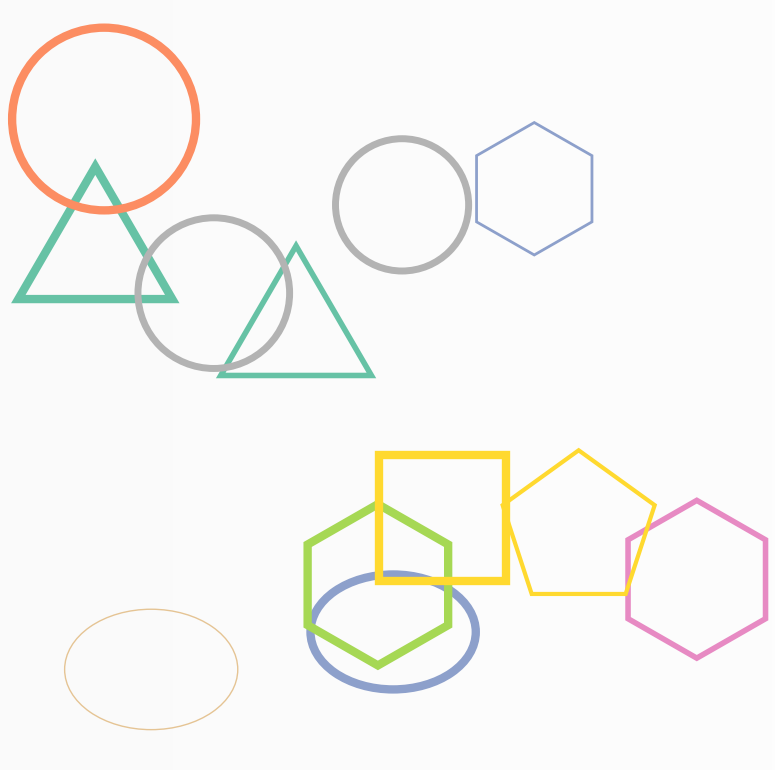[{"shape": "triangle", "thickness": 2, "radius": 0.56, "center": [0.382, 0.568]}, {"shape": "triangle", "thickness": 3, "radius": 0.57, "center": [0.123, 0.669]}, {"shape": "circle", "thickness": 3, "radius": 0.59, "center": [0.134, 0.845]}, {"shape": "hexagon", "thickness": 1, "radius": 0.43, "center": [0.689, 0.755]}, {"shape": "oval", "thickness": 3, "radius": 0.53, "center": [0.507, 0.179]}, {"shape": "hexagon", "thickness": 2, "radius": 0.51, "center": [0.899, 0.248]}, {"shape": "hexagon", "thickness": 3, "radius": 0.52, "center": [0.488, 0.241]}, {"shape": "pentagon", "thickness": 1.5, "radius": 0.52, "center": [0.747, 0.312]}, {"shape": "square", "thickness": 3, "radius": 0.41, "center": [0.57, 0.327]}, {"shape": "oval", "thickness": 0.5, "radius": 0.56, "center": [0.195, 0.131]}, {"shape": "circle", "thickness": 2.5, "radius": 0.43, "center": [0.519, 0.734]}, {"shape": "circle", "thickness": 2.5, "radius": 0.49, "center": [0.276, 0.619]}]